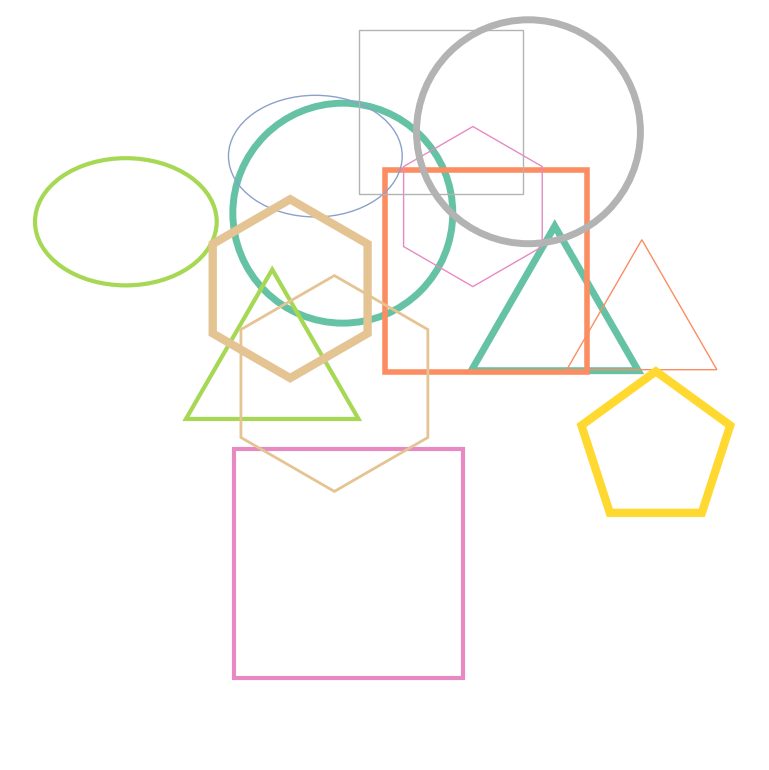[{"shape": "triangle", "thickness": 2.5, "radius": 0.63, "center": [0.72, 0.581]}, {"shape": "circle", "thickness": 2.5, "radius": 0.71, "center": [0.445, 0.723]}, {"shape": "square", "thickness": 2, "radius": 0.66, "center": [0.631, 0.648]}, {"shape": "triangle", "thickness": 0.5, "radius": 0.56, "center": [0.834, 0.576]}, {"shape": "oval", "thickness": 0.5, "radius": 0.56, "center": [0.41, 0.797]}, {"shape": "square", "thickness": 1.5, "radius": 0.74, "center": [0.452, 0.268]}, {"shape": "hexagon", "thickness": 0.5, "radius": 0.52, "center": [0.614, 0.732]}, {"shape": "triangle", "thickness": 1.5, "radius": 0.65, "center": [0.354, 0.521]}, {"shape": "oval", "thickness": 1.5, "radius": 0.59, "center": [0.163, 0.712]}, {"shape": "pentagon", "thickness": 3, "radius": 0.51, "center": [0.852, 0.416]}, {"shape": "hexagon", "thickness": 3, "radius": 0.58, "center": [0.377, 0.625]}, {"shape": "hexagon", "thickness": 1, "radius": 0.7, "center": [0.434, 0.502]}, {"shape": "circle", "thickness": 2.5, "radius": 0.73, "center": [0.686, 0.829]}, {"shape": "square", "thickness": 0.5, "radius": 0.53, "center": [0.573, 0.854]}]